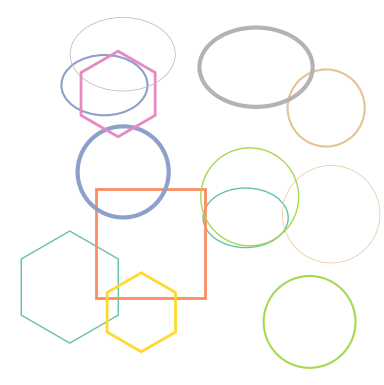[{"shape": "oval", "thickness": 1, "radius": 0.55, "center": [0.638, 0.434]}, {"shape": "hexagon", "thickness": 1, "radius": 0.73, "center": [0.181, 0.254]}, {"shape": "square", "thickness": 2, "radius": 0.71, "center": [0.39, 0.368]}, {"shape": "oval", "thickness": 1.5, "radius": 0.56, "center": [0.271, 0.779]}, {"shape": "circle", "thickness": 3, "radius": 0.59, "center": [0.32, 0.553]}, {"shape": "hexagon", "thickness": 2, "radius": 0.56, "center": [0.307, 0.756]}, {"shape": "circle", "thickness": 1.5, "radius": 0.6, "center": [0.804, 0.164]}, {"shape": "circle", "thickness": 1, "radius": 0.64, "center": [0.649, 0.489]}, {"shape": "hexagon", "thickness": 2, "radius": 0.51, "center": [0.367, 0.189]}, {"shape": "circle", "thickness": 1.5, "radius": 0.5, "center": [0.847, 0.719]}, {"shape": "circle", "thickness": 0.5, "radius": 0.63, "center": [0.86, 0.444]}, {"shape": "oval", "thickness": 0.5, "radius": 0.68, "center": [0.319, 0.859]}, {"shape": "oval", "thickness": 3, "radius": 0.74, "center": [0.665, 0.825]}]